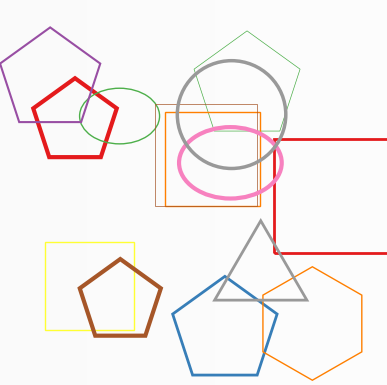[{"shape": "pentagon", "thickness": 3, "radius": 0.57, "center": [0.194, 0.683]}, {"shape": "square", "thickness": 2, "radius": 0.74, "center": [0.854, 0.491]}, {"shape": "pentagon", "thickness": 2, "radius": 0.71, "center": [0.58, 0.14]}, {"shape": "pentagon", "thickness": 0.5, "radius": 0.72, "center": [0.638, 0.776]}, {"shape": "oval", "thickness": 1, "radius": 0.52, "center": [0.309, 0.699]}, {"shape": "pentagon", "thickness": 1.5, "radius": 0.68, "center": [0.129, 0.793]}, {"shape": "square", "thickness": 1, "radius": 0.61, "center": [0.548, 0.587]}, {"shape": "hexagon", "thickness": 1, "radius": 0.74, "center": [0.806, 0.16]}, {"shape": "square", "thickness": 1, "radius": 0.57, "center": [0.232, 0.257]}, {"shape": "square", "thickness": 0.5, "radius": 0.66, "center": [0.532, 0.598]}, {"shape": "pentagon", "thickness": 3, "radius": 0.55, "center": [0.31, 0.217]}, {"shape": "oval", "thickness": 3, "radius": 0.66, "center": [0.595, 0.577]}, {"shape": "circle", "thickness": 2.5, "radius": 0.7, "center": [0.598, 0.702]}, {"shape": "triangle", "thickness": 2, "radius": 0.69, "center": [0.673, 0.289]}]